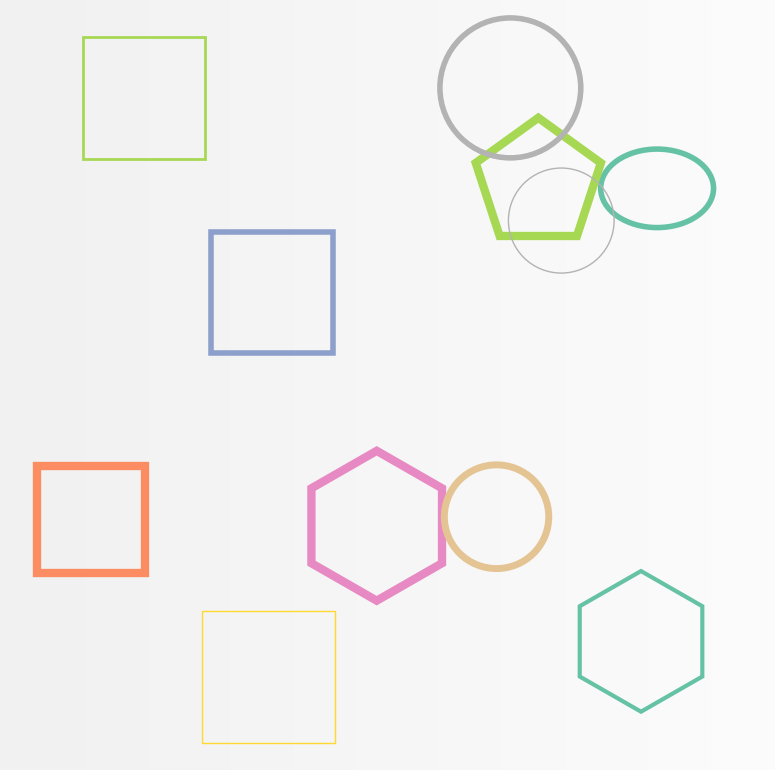[{"shape": "oval", "thickness": 2, "radius": 0.36, "center": [0.848, 0.755]}, {"shape": "hexagon", "thickness": 1.5, "radius": 0.46, "center": [0.827, 0.167]}, {"shape": "square", "thickness": 3, "radius": 0.35, "center": [0.118, 0.325]}, {"shape": "square", "thickness": 2, "radius": 0.39, "center": [0.351, 0.62]}, {"shape": "hexagon", "thickness": 3, "radius": 0.49, "center": [0.486, 0.317]}, {"shape": "square", "thickness": 1, "radius": 0.4, "center": [0.186, 0.873]}, {"shape": "pentagon", "thickness": 3, "radius": 0.42, "center": [0.695, 0.762]}, {"shape": "square", "thickness": 0.5, "radius": 0.43, "center": [0.346, 0.12]}, {"shape": "circle", "thickness": 2.5, "radius": 0.34, "center": [0.641, 0.329]}, {"shape": "circle", "thickness": 0.5, "radius": 0.34, "center": [0.724, 0.714]}, {"shape": "circle", "thickness": 2, "radius": 0.45, "center": [0.659, 0.886]}]